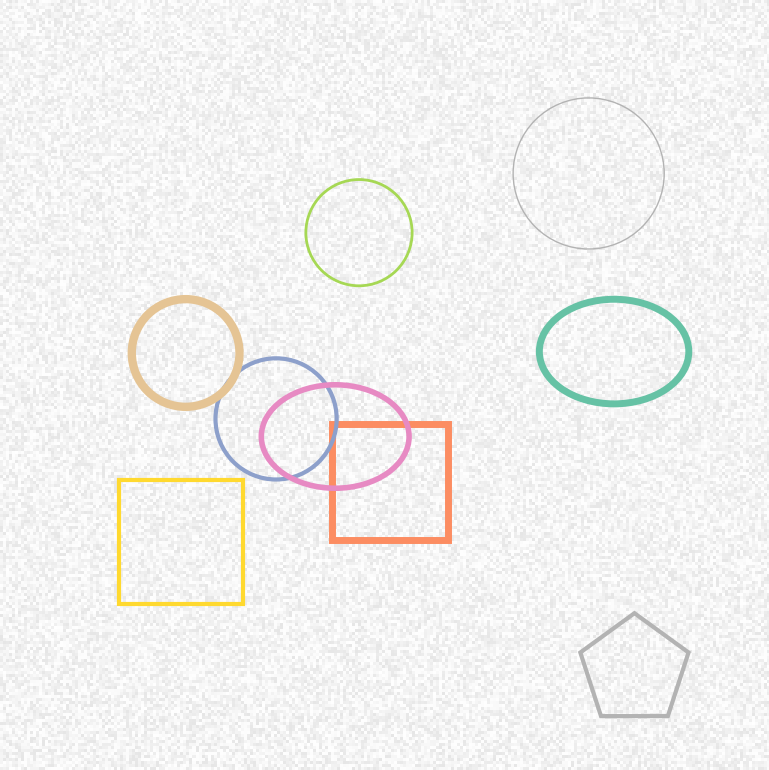[{"shape": "oval", "thickness": 2.5, "radius": 0.49, "center": [0.798, 0.543]}, {"shape": "square", "thickness": 2.5, "radius": 0.38, "center": [0.506, 0.374]}, {"shape": "circle", "thickness": 1.5, "radius": 0.39, "center": [0.359, 0.456]}, {"shape": "oval", "thickness": 2, "radius": 0.48, "center": [0.435, 0.433]}, {"shape": "circle", "thickness": 1, "radius": 0.34, "center": [0.466, 0.698]}, {"shape": "square", "thickness": 1.5, "radius": 0.4, "center": [0.235, 0.296]}, {"shape": "circle", "thickness": 3, "radius": 0.35, "center": [0.241, 0.542]}, {"shape": "circle", "thickness": 0.5, "radius": 0.49, "center": [0.764, 0.775]}, {"shape": "pentagon", "thickness": 1.5, "radius": 0.37, "center": [0.824, 0.13]}]